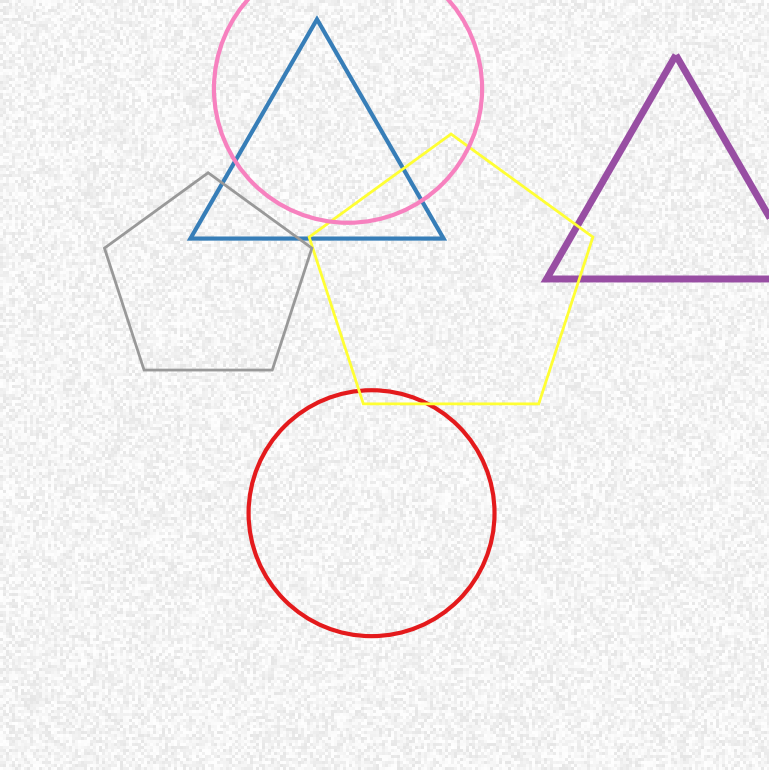[{"shape": "circle", "thickness": 1.5, "radius": 0.8, "center": [0.483, 0.334]}, {"shape": "triangle", "thickness": 1.5, "radius": 0.95, "center": [0.412, 0.785]}, {"shape": "triangle", "thickness": 2.5, "radius": 0.97, "center": [0.878, 0.735]}, {"shape": "pentagon", "thickness": 1, "radius": 0.97, "center": [0.586, 0.632]}, {"shape": "circle", "thickness": 1.5, "radius": 0.87, "center": [0.452, 0.885]}, {"shape": "pentagon", "thickness": 1, "radius": 0.71, "center": [0.27, 0.634]}]